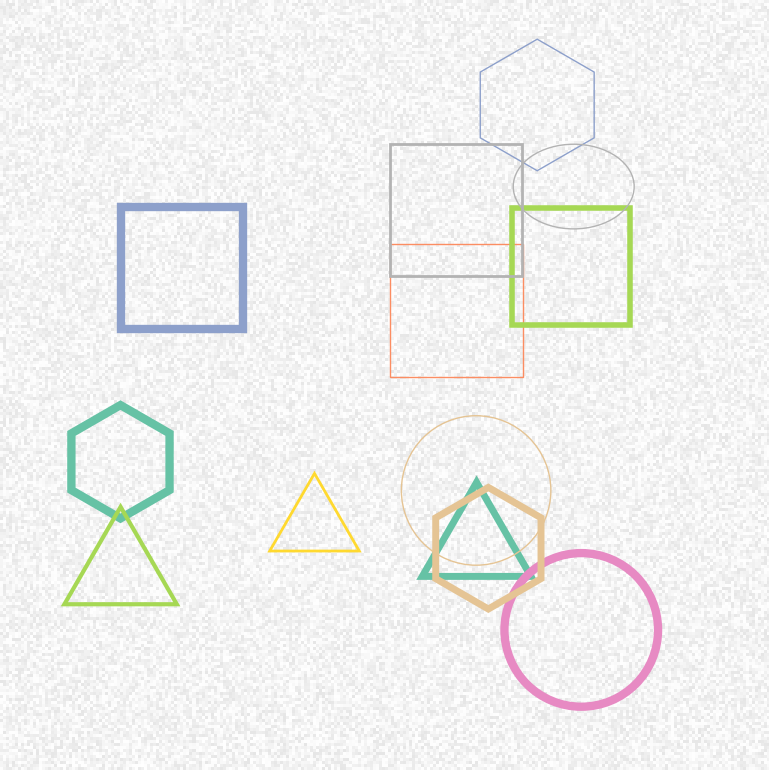[{"shape": "hexagon", "thickness": 3, "radius": 0.37, "center": [0.156, 0.4]}, {"shape": "triangle", "thickness": 2.5, "radius": 0.41, "center": [0.619, 0.292]}, {"shape": "square", "thickness": 0.5, "radius": 0.43, "center": [0.593, 0.596]}, {"shape": "hexagon", "thickness": 0.5, "radius": 0.43, "center": [0.698, 0.864]}, {"shape": "square", "thickness": 3, "radius": 0.4, "center": [0.237, 0.652]}, {"shape": "circle", "thickness": 3, "radius": 0.5, "center": [0.755, 0.182]}, {"shape": "square", "thickness": 2, "radius": 0.38, "center": [0.742, 0.654]}, {"shape": "triangle", "thickness": 1.5, "radius": 0.42, "center": [0.157, 0.257]}, {"shape": "triangle", "thickness": 1, "radius": 0.34, "center": [0.408, 0.318]}, {"shape": "circle", "thickness": 0.5, "radius": 0.49, "center": [0.618, 0.363]}, {"shape": "hexagon", "thickness": 2.5, "radius": 0.39, "center": [0.634, 0.288]}, {"shape": "square", "thickness": 1, "radius": 0.43, "center": [0.592, 0.727]}, {"shape": "oval", "thickness": 0.5, "radius": 0.39, "center": [0.745, 0.758]}]